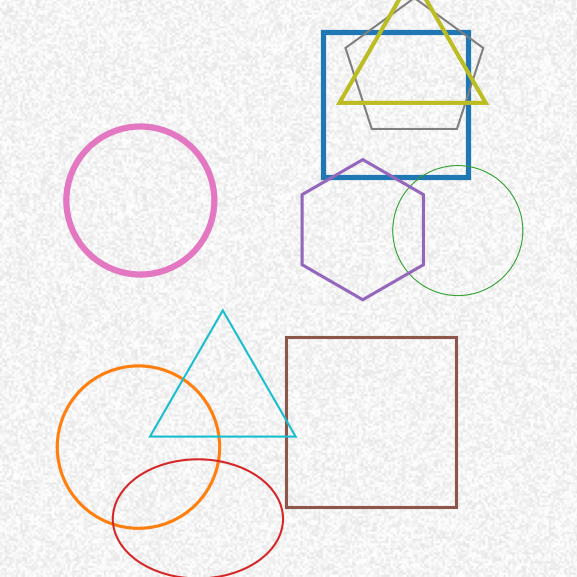[{"shape": "square", "thickness": 2.5, "radius": 0.63, "center": [0.685, 0.818]}, {"shape": "circle", "thickness": 1.5, "radius": 0.7, "center": [0.24, 0.225]}, {"shape": "circle", "thickness": 0.5, "radius": 0.56, "center": [0.793, 0.6]}, {"shape": "oval", "thickness": 1, "radius": 0.74, "center": [0.343, 0.101]}, {"shape": "hexagon", "thickness": 1.5, "radius": 0.61, "center": [0.628, 0.601]}, {"shape": "square", "thickness": 1.5, "radius": 0.74, "center": [0.643, 0.269]}, {"shape": "circle", "thickness": 3, "radius": 0.64, "center": [0.243, 0.652]}, {"shape": "pentagon", "thickness": 1, "radius": 0.63, "center": [0.718, 0.877]}, {"shape": "triangle", "thickness": 2, "radius": 0.73, "center": [0.714, 0.894]}, {"shape": "triangle", "thickness": 1, "radius": 0.73, "center": [0.386, 0.316]}]